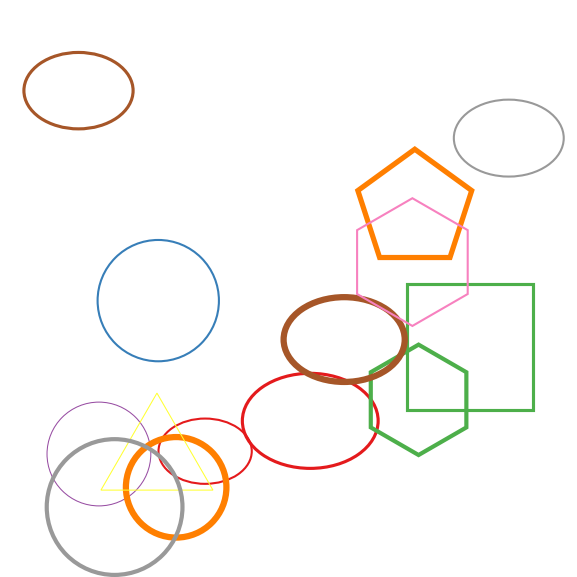[{"shape": "oval", "thickness": 1, "radius": 0.4, "center": [0.355, 0.218]}, {"shape": "oval", "thickness": 1.5, "radius": 0.59, "center": [0.537, 0.27]}, {"shape": "circle", "thickness": 1, "radius": 0.53, "center": [0.274, 0.479]}, {"shape": "hexagon", "thickness": 2, "radius": 0.48, "center": [0.725, 0.307]}, {"shape": "square", "thickness": 1.5, "radius": 0.55, "center": [0.814, 0.398]}, {"shape": "circle", "thickness": 0.5, "radius": 0.45, "center": [0.171, 0.213]}, {"shape": "pentagon", "thickness": 2.5, "radius": 0.52, "center": [0.718, 0.637]}, {"shape": "circle", "thickness": 3, "radius": 0.44, "center": [0.305, 0.155]}, {"shape": "triangle", "thickness": 0.5, "radius": 0.56, "center": [0.272, 0.206]}, {"shape": "oval", "thickness": 3, "radius": 0.52, "center": [0.596, 0.411]}, {"shape": "oval", "thickness": 1.5, "radius": 0.47, "center": [0.136, 0.842]}, {"shape": "hexagon", "thickness": 1, "radius": 0.55, "center": [0.714, 0.545]}, {"shape": "circle", "thickness": 2, "radius": 0.59, "center": [0.198, 0.121]}, {"shape": "oval", "thickness": 1, "radius": 0.48, "center": [0.881, 0.76]}]